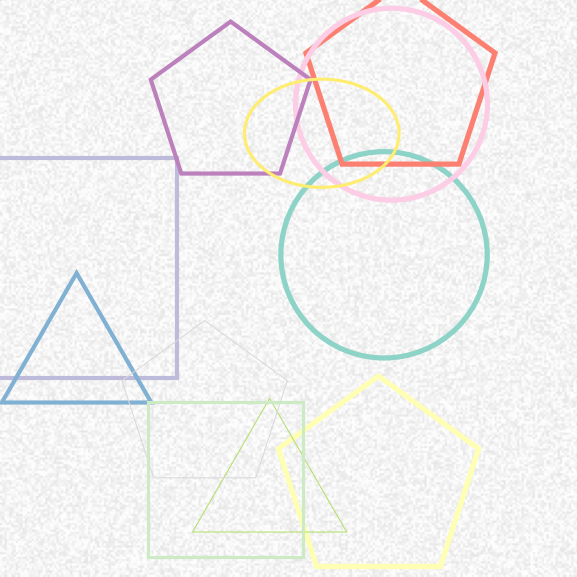[{"shape": "circle", "thickness": 2.5, "radius": 0.89, "center": [0.665, 0.558]}, {"shape": "pentagon", "thickness": 2.5, "radius": 0.91, "center": [0.655, 0.166]}, {"shape": "square", "thickness": 2, "radius": 0.95, "center": [0.116, 0.536]}, {"shape": "pentagon", "thickness": 2.5, "radius": 0.86, "center": [0.693, 0.854]}, {"shape": "triangle", "thickness": 2, "radius": 0.75, "center": [0.133, 0.377]}, {"shape": "triangle", "thickness": 0.5, "radius": 0.77, "center": [0.467, 0.155]}, {"shape": "circle", "thickness": 2.5, "radius": 0.83, "center": [0.678, 0.819]}, {"shape": "pentagon", "thickness": 0.5, "radius": 0.75, "center": [0.354, 0.294]}, {"shape": "pentagon", "thickness": 2, "radius": 0.73, "center": [0.399, 0.816]}, {"shape": "square", "thickness": 1.5, "radius": 0.67, "center": [0.391, 0.169]}, {"shape": "oval", "thickness": 1.5, "radius": 0.67, "center": [0.557, 0.768]}]